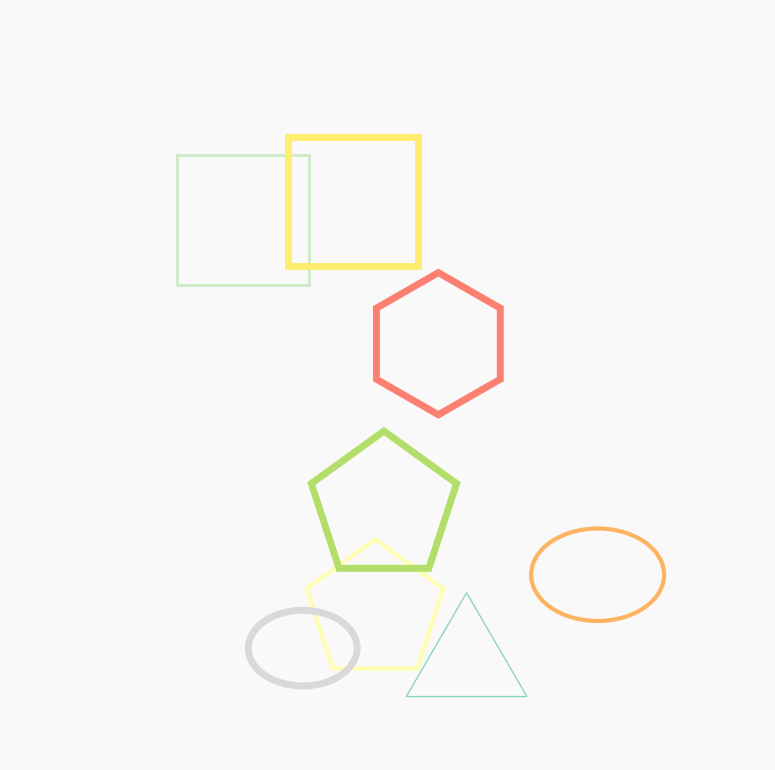[{"shape": "triangle", "thickness": 0.5, "radius": 0.45, "center": [0.602, 0.14]}, {"shape": "pentagon", "thickness": 1.5, "radius": 0.46, "center": [0.484, 0.207]}, {"shape": "hexagon", "thickness": 2.5, "radius": 0.46, "center": [0.566, 0.554]}, {"shape": "oval", "thickness": 1.5, "radius": 0.43, "center": [0.771, 0.254]}, {"shape": "pentagon", "thickness": 2.5, "radius": 0.49, "center": [0.495, 0.342]}, {"shape": "oval", "thickness": 2.5, "radius": 0.35, "center": [0.391, 0.158]}, {"shape": "square", "thickness": 1, "radius": 0.42, "center": [0.313, 0.714]}, {"shape": "square", "thickness": 2.5, "radius": 0.42, "center": [0.456, 0.738]}]